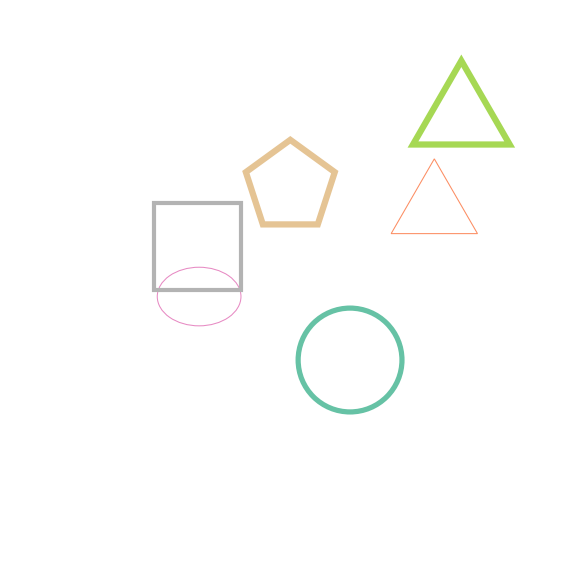[{"shape": "circle", "thickness": 2.5, "radius": 0.45, "center": [0.606, 0.376]}, {"shape": "triangle", "thickness": 0.5, "radius": 0.43, "center": [0.752, 0.638]}, {"shape": "oval", "thickness": 0.5, "radius": 0.36, "center": [0.345, 0.486]}, {"shape": "triangle", "thickness": 3, "radius": 0.48, "center": [0.799, 0.797]}, {"shape": "pentagon", "thickness": 3, "radius": 0.4, "center": [0.503, 0.676]}, {"shape": "square", "thickness": 2, "radius": 0.38, "center": [0.342, 0.572]}]